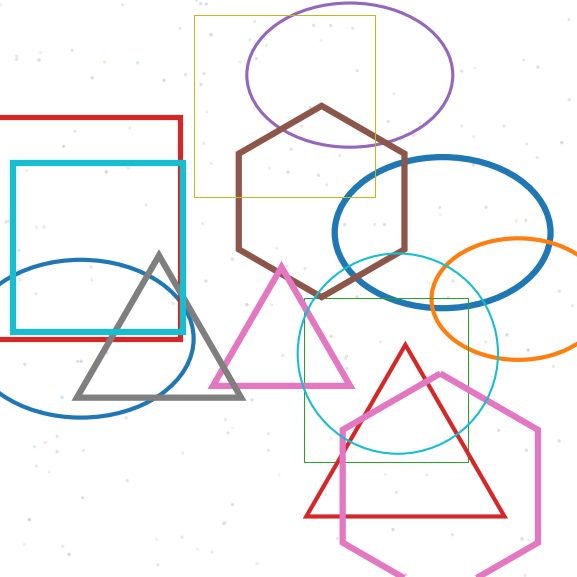[{"shape": "oval", "thickness": 2, "radius": 0.98, "center": [0.14, 0.413]}, {"shape": "oval", "thickness": 3, "radius": 0.93, "center": [0.766, 0.596]}, {"shape": "oval", "thickness": 2, "radius": 0.75, "center": [0.898, 0.481]}, {"shape": "square", "thickness": 0.5, "radius": 0.71, "center": [0.669, 0.341]}, {"shape": "square", "thickness": 2.5, "radius": 0.96, "center": [0.119, 0.605]}, {"shape": "triangle", "thickness": 2, "radius": 0.99, "center": [0.702, 0.204]}, {"shape": "oval", "thickness": 1.5, "radius": 0.89, "center": [0.606, 0.869]}, {"shape": "hexagon", "thickness": 3, "radius": 0.83, "center": [0.557, 0.65]}, {"shape": "hexagon", "thickness": 3, "radius": 0.98, "center": [0.762, 0.157]}, {"shape": "triangle", "thickness": 3, "radius": 0.69, "center": [0.488, 0.4]}, {"shape": "triangle", "thickness": 3, "radius": 0.82, "center": [0.275, 0.393]}, {"shape": "square", "thickness": 0.5, "radius": 0.78, "center": [0.493, 0.816]}, {"shape": "circle", "thickness": 1, "radius": 0.87, "center": [0.689, 0.387]}, {"shape": "square", "thickness": 3, "radius": 0.73, "center": [0.17, 0.57]}]